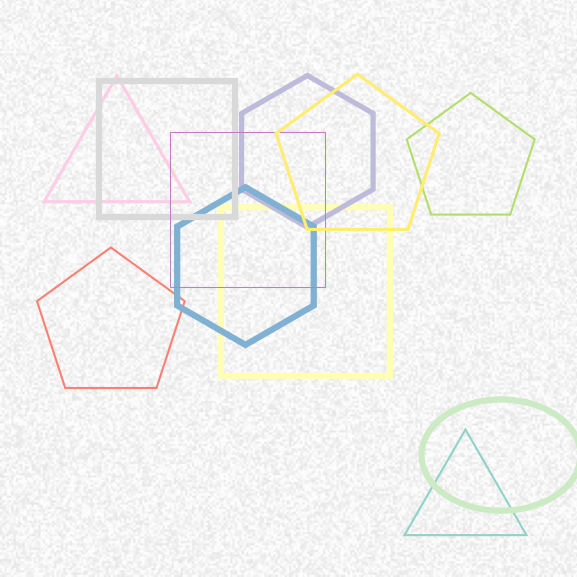[{"shape": "triangle", "thickness": 1, "radius": 0.61, "center": [0.806, 0.133]}, {"shape": "square", "thickness": 3, "radius": 0.73, "center": [0.529, 0.494]}, {"shape": "hexagon", "thickness": 2.5, "radius": 0.66, "center": [0.532, 0.737]}, {"shape": "pentagon", "thickness": 1, "radius": 0.67, "center": [0.192, 0.436]}, {"shape": "hexagon", "thickness": 3, "radius": 0.68, "center": [0.425, 0.538]}, {"shape": "pentagon", "thickness": 1, "radius": 0.58, "center": [0.815, 0.722]}, {"shape": "triangle", "thickness": 1.5, "radius": 0.73, "center": [0.202, 0.723]}, {"shape": "square", "thickness": 3, "radius": 0.59, "center": [0.289, 0.741]}, {"shape": "square", "thickness": 0.5, "radius": 0.67, "center": [0.429, 0.636]}, {"shape": "oval", "thickness": 3, "radius": 0.69, "center": [0.868, 0.211]}, {"shape": "pentagon", "thickness": 1.5, "radius": 0.74, "center": [0.619, 0.722]}]